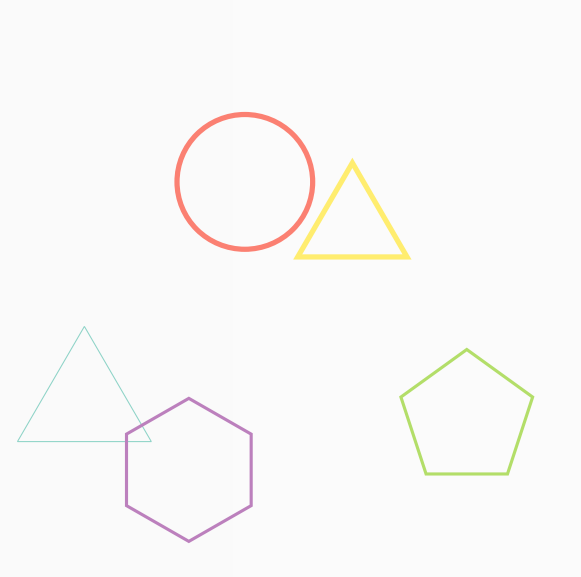[{"shape": "triangle", "thickness": 0.5, "radius": 0.66, "center": [0.145, 0.301]}, {"shape": "circle", "thickness": 2.5, "radius": 0.58, "center": [0.421, 0.684]}, {"shape": "pentagon", "thickness": 1.5, "radius": 0.6, "center": [0.803, 0.275]}, {"shape": "hexagon", "thickness": 1.5, "radius": 0.62, "center": [0.325, 0.186]}, {"shape": "triangle", "thickness": 2.5, "radius": 0.54, "center": [0.606, 0.609]}]